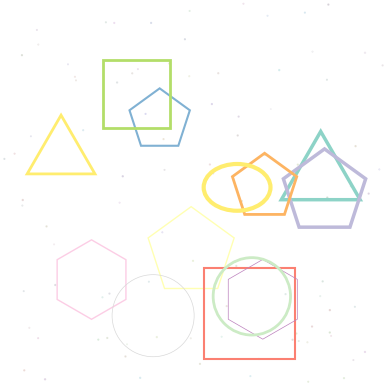[{"shape": "triangle", "thickness": 2.5, "radius": 0.59, "center": [0.833, 0.54]}, {"shape": "pentagon", "thickness": 1, "radius": 0.59, "center": [0.496, 0.346]}, {"shape": "pentagon", "thickness": 2.5, "radius": 0.56, "center": [0.843, 0.501]}, {"shape": "square", "thickness": 1.5, "radius": 0.59, "center": [0.647, 0.186]}, {"shape": "pentagon", "thickness": 1.5, "radius": 0.41, "center": [0.415, 0.688]}, {"shape": "pentagon", "thickness": 2, "radius": 0.44, "center": [0.687, 0.514]}, {"shape": "square", "thickness": 2, "radius": 0.44, "center": [0.355, 0.755]}, {"shape": "hexagon", "thickness": 1, "radius": 0.52, "center": [0.238, 0.274]}, {"shape": "circle", "thickness": 0.5, "radius": 0.53, "center": [0.398, 0.18]}, {"shape": "hexagon", "thickness": 0.5, "radius": 0.52, "center": [0.683, 0.223]}, {"shape": "circle", "thickness": 2, "radius": 0.5, "center": [0.654, 0.23]}, {"shape": "oval", "thickness": 3, "radius": 0.43, "center": [0.616, 0.513]}, {"shape": "triangle", "thickness": 2, "radius": 0.51, "center": [0.159, 0.599]}]